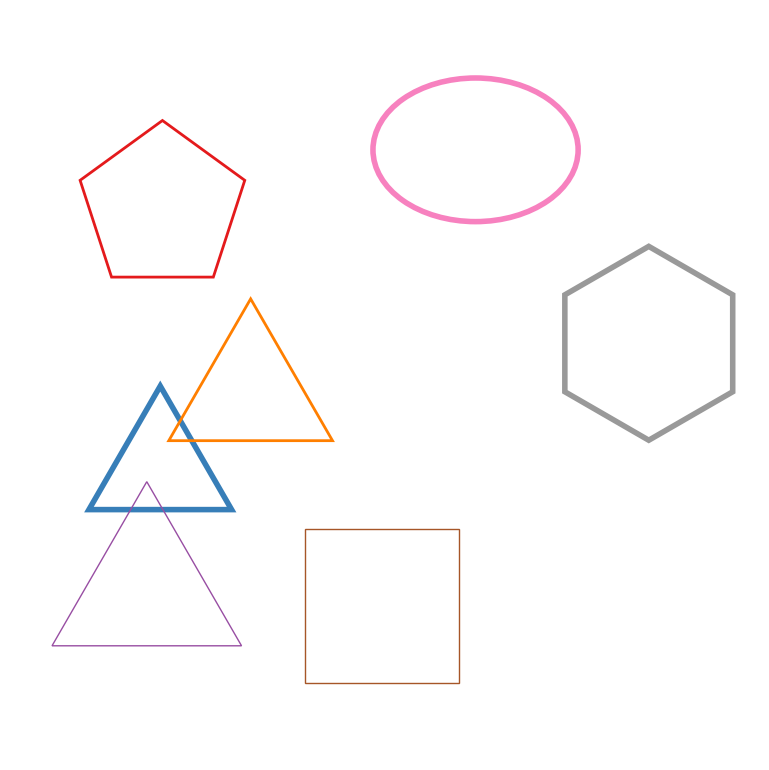[{"shape": "pentagon", "thickness": 1, "radius": 0.56, "center": [0.211, 0.731]}, {"shape": "triangle", "thickness": 2, "radius": 0.53, "center": [0.208, 0.392]}, {"shape": "triangle", "thickness": 0.5, "radius": 0.71, "center": [0.191, 0.232]}, {"shape": "triangle", "thickness": 1, "radius": 0.61, "center": [0.326, 0.489]}, {"shape": "square", "thickness": 0.5, "radius": 0.5, "center": [0.496, 0.213]}, {"shape": "oval", "thickness": 2, "radius": 0.67, "center": [0.618, 0.805]}, {"shape": "hexagon", "thickness": 2, "radius": 0.63, "center": [0.843, 0.554]}]